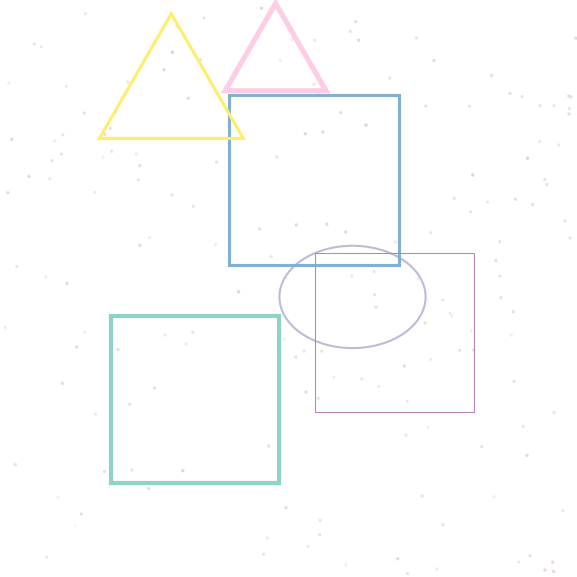[{"shape": "square", "thickness": 2, "radius": 0.72, "center": [0.338, 0.307]}, {"shape": "oval", "thickness": 1, "radius": 0.63, "center": [0.61, 0.485]}, {"shape": "square", "thickness": 1.5, "radius": 0.74, "center": [0.543, 0.687]}, {"shape": "triangle", "thickness": 2.5, "radius": 0.5, "center": [0.477, 0.892]}, {"shape": "square", "thickness": 0.5, "radius": 0.69, "center": [0.683, 0.423]}, {"shape": "triangle", "thickness": 1.5, "radius": 0.72, "center": [0.297, 0.831]}]